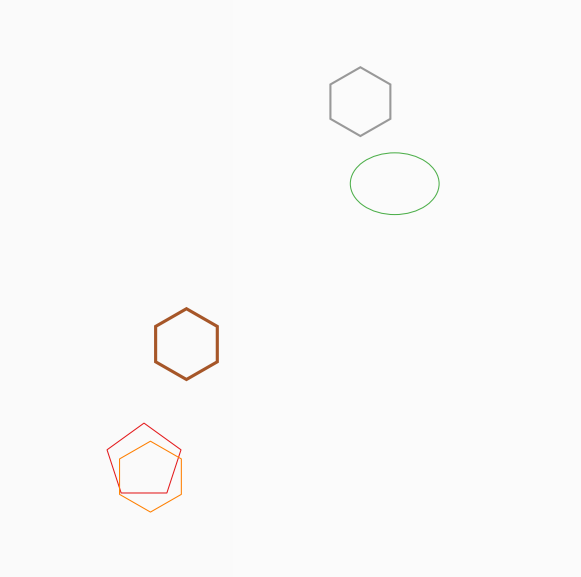[{"shape": "pentagon", "thickness": 0.5, "radius": 0.33, "center": [0.248, 0.2]}, {"shape": "oval", "thickness": 0.5, "radius": 0.38, "center": [0.679, 0.681]}, {"shape": "hexagon", "thickness": 0.5, "radius": 0.31, "center": [0.259, 0.174]}, {"shape": "hexagon", "thickness": 1.5, "radius": 0.31, "center": [0.321, 0.403]}, {"shape": "hexagon", "thickness": 1, "radius": 0.3, "center": [0.62, 0.823]}]